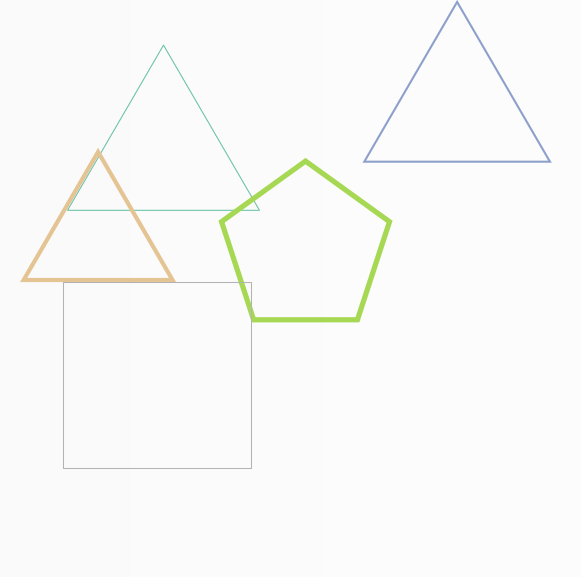[{"shape": "triangle", "thickness": 0.5, "radius": 0.95, "center": [0.281, 0.73]}, {"shape": "triangle", "thickness": 1, "radius": 0.92, "center": [0.786, 0.811]}, {"shape": "pentagon", "thickness": 2.5, "radius": 0.76, "center": [0.526, 0.568]}, {"shape": "triangle", "thickness": 2, "radius": 0.74, "center": [0.169, 0.588]}, {"shape": "square", "thickness": 0.5, "radius": 0.81, "center": [0.27, 0.35]}]